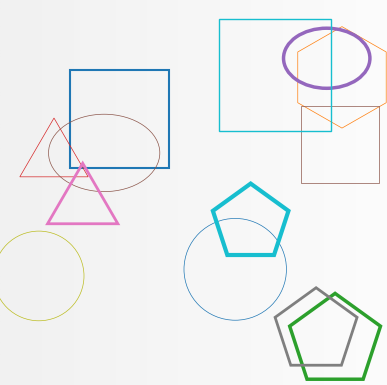[{"shape": "circle", "thickness": 0.5, "radius": 0.66, "center": [0.607, 0.3]}, {"shape": "square", "thickness": 1.5, "radius": 0.64, "center": [0.308, 0.691]}, {"shape": "hexagon", "thickness": 0.5, "radius": 0.66, "center": [0.883, 0.799]}, {"shape": "pentagon", "thickness": 2.5, "radius": 0.62, "center": [0.865, 0.115]}, {"shape": "triangle", "thickness": 0.5, "radius": 0.51, "center": [0.139, 0.592]}, {"shape": "oval", "thickness": 2.5, "radius": 0.56, "center": [0.843, 0.849]}, {"shape": "square", "thickness": 0.5, "radius": 0.5, "center": [0.878, 0.624]}, {"shape": "oval", "thickness": 0.5, "radius": 0.72, "center": [0.269, 0.603]}, {"shape": "triangle", "thickness": 2, "radius": 0.52, "center": [0.213, 0.471]}, {"shape": "pentagon", "thickness": 2, "radius": 0.56, "center": [0.816, 0.141]}, {"shape": "circle", "thickness": 0.5, "radius": 0.58, "center": [0.1, 0.283]}, {"shape": "pentagon", "thickness": 3, "radius": 0.51, "center": [0.647, 0.421]}, {"shape": "square", "thickness": 1, "radius": 0.72, "center": [0.709, 0.805]}]